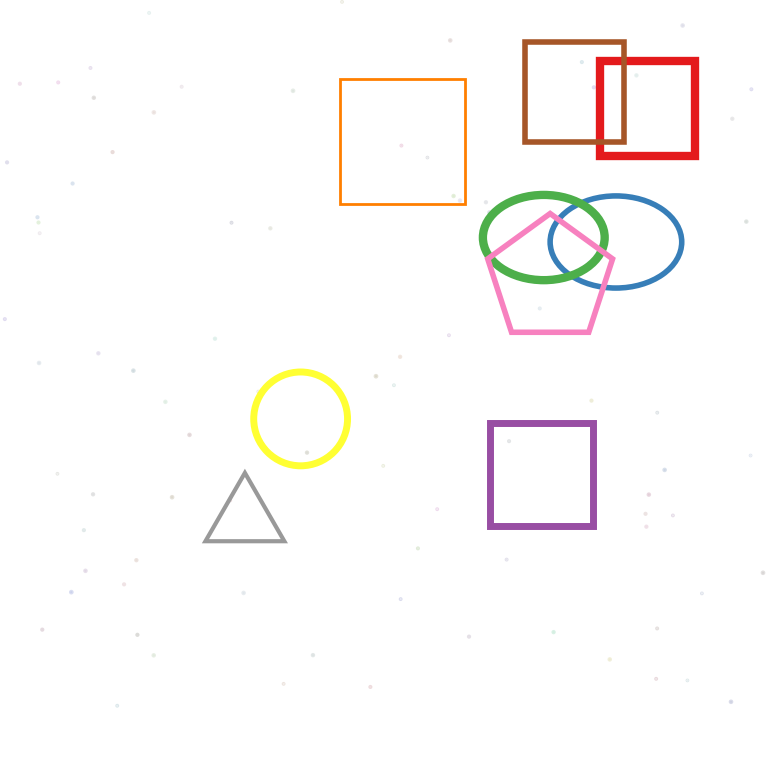[{"shape": "square", "thickness": 3, "radius": 0.31, "center": [0.841, 0.859]}, {"shape": "oval", "thickness": 2, "radius": 0.43, "center": [0.8, 0.686]}, {"shape": "oval", "thickness": 3, "radius": 0.4, "center": [0.706, 0.692]}, {"shape": "square", "thickness": 2.5, "radius": 0.34, "center": [0.703, 0.383]}, {"shape": "square", "thickness": 1, "radius": 0.41, "center": [0.523, 0.816]}, {"shape": "circle", "thickness": 2.5, "radius": 0.3, "center": [0.39, 0.456]}, {"shape": "square", "thickness": 2, "radius": 0.32, "center": [0.746, 0.881]}, {"shape": "pentagon", "thickness": 2, "radius": 0.43, "center": [0.714, 0.637]}, {"shape": "triangle", "thickness": 1.5, "radius": 0.3, "center": [0.318, 0.327]}]